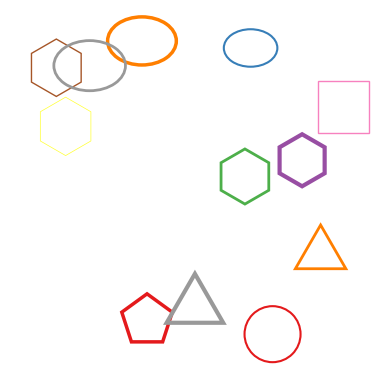[{"shape": "circle", "thickness": 1.5, "radius": 0.36, "center": [0.708, 0.132]}, {"shape": "pentagon", "thickness": 2.5, "radius": 0.34, "center": [0.382, 0.168]}, {"shape": "oval", "thickness": 1.5, "radius": 0.35, "center": [0.651, 0.875]}, {"shape": "hexagon", "thickness": 2, "radius": 0.36, "center": [0.636, 0.542]}, {"shape": "hexagon", "thickness": 3, "radius": 0.34, "center": [0.785, 0.584]}, {"shape": "oval", "thickness": 2.5, "radius": 0.45, "center": [0.369, 0.894]}, {"shape": "triangle", "thickness": 2, "radius": 0.38, "center": [0.833, 0.34]}, {"shape": "hexagon", "thickness": 0.5, "radius": 0.38, "center": [0.17, 0.672]}, {"shape": "hexagon", "thickness": 1, "radius": 0.37, "center": [0.146, 0.824]}, {"shape": "square", "thickness": 1, "radius": 0.33, "center": [0.892, 0.722]}, {"shape": "oval", "thickness": 2, "radius": 0.46, "center": [0.233, 0.829]}, {"shape": "triangle", "thickness": 3, "radius": 0.42, "center": [0.506, 0.204]}]